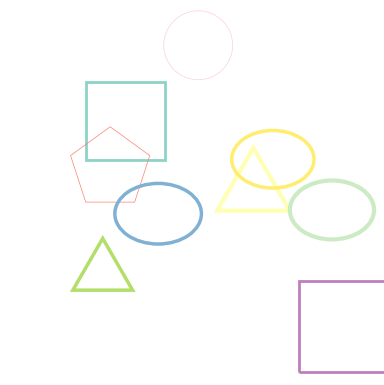[{"shape": "square", "thickness": 2, "radius": 0.51, "center": [0.327, 0.686]}, {"shape": "triangle", "thickness": 3, "radius": 0.54, "center": [0.658, 0.507]}, {"shape": "pentagon", "thickness": 0.5, "radius": 0.54, "center": [0.286, 0.563]}, {"shape": "oval", "thickness": 2.5, "radius": 0.56, "center": [0.411, 0.445]}, {"shape": "triangle", "thickness": 2.5, "radius": 0.45, "center": [0.267, 0.291]}, {"shape": "circle", "thickness": 0.5, "radius": 0.45, "center": [0.515, 0.882]}, {"shape": "square", "thickness": 2, "radius": 0.59, "center": [0.894, 0.151]}, {"shape": "oval", "thickness": 3, "radius": 0.55, "center": [0.862, 0.455]}, {"shape": "oval", "thickness": 2.5, "radius": 0.53, "center": [0.709, 0.586]}]